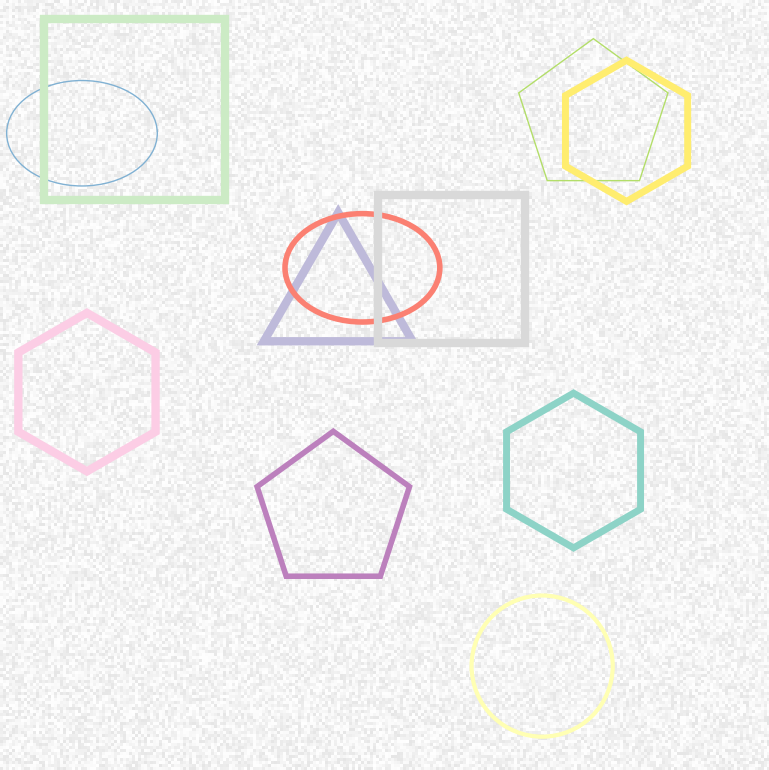[{"shape": "hexagon", "thickness": 2.5, "radius": 0.5, "center": [0.745, 0.389]}, {"shape": "circle", "thickness": 1.5, "radius": 0.46, "center": [0.704, 0.135]}, {"shape": "triangle", "thickness": 3, "radius": 0.56, "center": [0.439, 0.613]}, {"shape": "oval", "thickness": 2, "radius": 0.5, "center": [0.471, 0.652]}, {"shape": "oval", "thickness": 0.5, "radius": 0.49, "center": [0.106, 0.827]}, {"shape": "pentagon", "thickness": 0.5, "radius": 0.51, "center": [0.771, 0.848]}, {"shape": "hexagon", "thickness": 3, "radius": 0.51, "center": [0.113, 0.491]}, {"shape": "square", "thickness": 3, "radius": 0.48, "center": [0.586, 0.651]}, {"shape": "pentagon", "thickness": 2, "radius": 0.52, "center": [0.433, 0.336]}, {"shape": "square", "thickness": 3, "radius": 0.59, "center": [0.175, 0.858]}, {"shape": "hexagon", "thickness": 2.5, "radius": 0.46, "center": [0.814, 0.83]}]